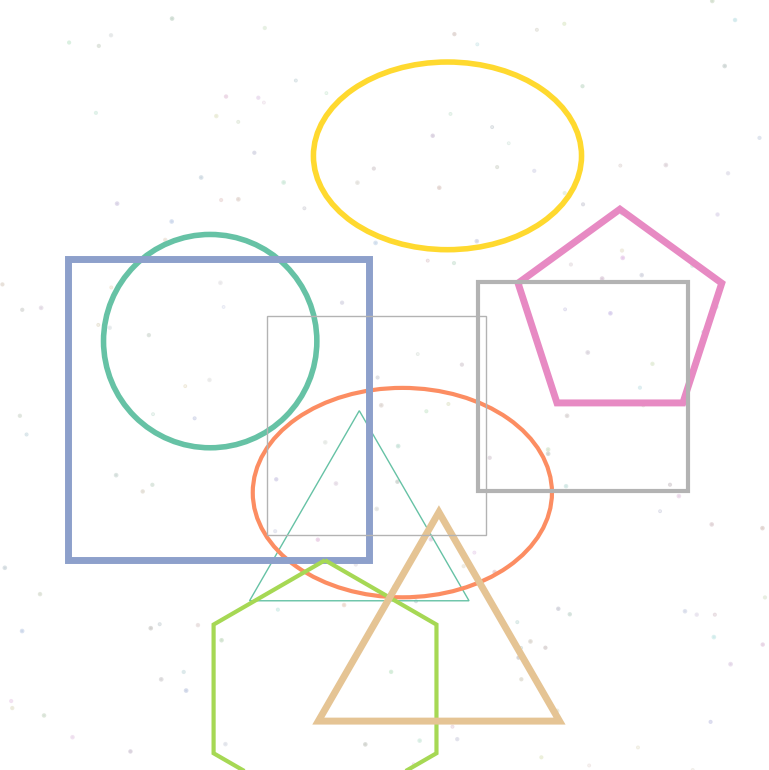[{"shape": "triangle", "thickness": 0.5, "radius": 0.82, "center": [0.467, 0.302]}, {"shape": "circle", "thickness": 2, "radius": 0.69, "center": [0.273, 0.557]}, {"shape": "oval", "thickness": 1.5, "radius": 0.97, "center": [0.523, 0.36]}, {"shape": "square", "thickness": 2.5, "radius": 0.98, "center": [0.283, 0.468]}, {"shape": "pentagon", "thickness": 2.5, "radius": 0.7, "center": [0.805, 0.589]}, {"shape": "hexagon", "thickness": 1.5, "radius": 0.84, "center": [0.422, 0.105]}, {"shape": "oval", "thickness": 2, "radius": 0.87, "center": [0.581, 0.798]}, {"shape": "triangle", "thickness": 2.5, "radius": 0.9, "center": [0.57, 0.154]}, {"shape": "square", "thickness": 0.5, "radius": 0.71, "center": [0.489, 0.447]}, {"shape": "square", "thickness": 1.5, "radius": 0.68, "center": [0.757, 0.498]}]